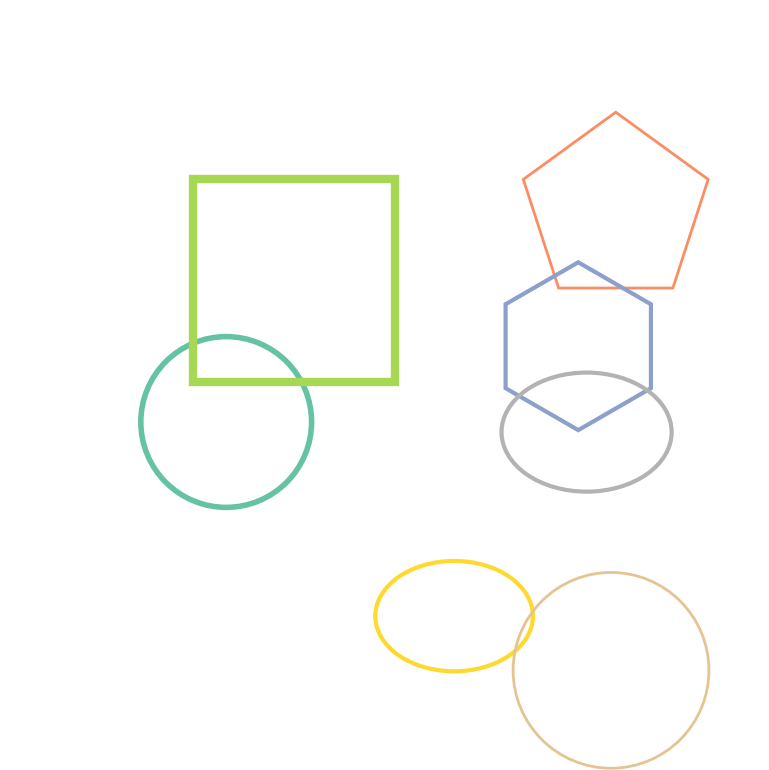[{"shape": "circle", "thickness": 2, "radius": 0.55, "center": [0.294, 0.452]}, {"shape": "pentagon", "thickness": 1, "radius": 0.63, "center": [0.8, 0.728]}, {"shape": "hexagon", "thickness": 1.5, "radius": 0.54, "center": [0.751, 0.55]}, {"shape": "square", "thickness": 3, "radius": 0.66, "center": [0.382, 0.635]}, {"shape": "oval", "thickness": 1.5, "radius": 0.51, "center": [0.59, 0.2]}, {"shape": "circle", "thickness": 1, "radius": 0.64, "center": [0.794, 0.129]}, {"shape": "oval", "thickness": 1.5, "radius": 0.55, "center": [0.762, 0.439]}]